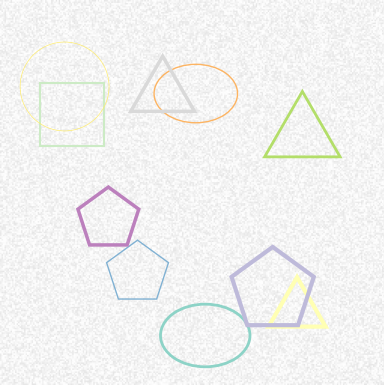[{"shape": "oval", "thickness": 2, "radius": 0.58, "center": [0.533, 0.129]}, {"shape": "triangle", "thickness": 3, "radius": 0.43, "center": [0.772, 0.194]}, {"shape": "pentagon", "thickness": 3, "radius": 0.56, "center": [0.708, 0.246]}, {"shape": "pentagon", "thickness": 1, "radius": 0.42, "center": [0.357, 0.292]}, {"shape": "oval", "thickness": 1, "radius": 0.54, "center": [0.509, 0.757]}, {"shape": "triangle", "thickness": 2, "radius": 0.57, "center": [0.785, 0.649]}, {"shape": "triangle", "thickness": 2.5, "radius": 0.48, "center": [0.422, 0.759]}, {"shape": "pentagon", "thickness": 2.5, "radius": 0.42, "center": [0.281, 0.431]}, {"shape": "square", "thickness": 1.5, "radius": 0.41, "center": [0.187, 0.704]}, {"shape": "circle", "thickness": 0.5, "radius": 0.58, "center": [0.168, 0.775]}]